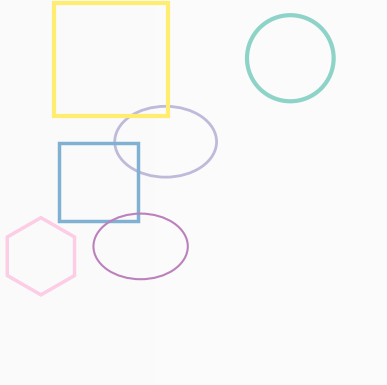[{"shape": "circle", "thickness": 3, "radius": 0.56, "center": [0.749, 0.849]}, {"shape": "oval", "thickness": 2, "radius": 0.66, "center": [0.427, 0.632]}, {"shape": "square", "thickness": 2.5, "radius": 0.51, "center": [0.253, 0.527]}, {"shape": "hexagon", "thickness": 2.5, "radius": 0.5, "center": [0.106, 0.334]}, {"shape": "oval", "thickness": 1.5, "radius": 0.61, "center": [0.363, 0.36]}, {"shape": "square", "thickness": 3, "radius": 0.74, "center": [0.287, 0.845]}]